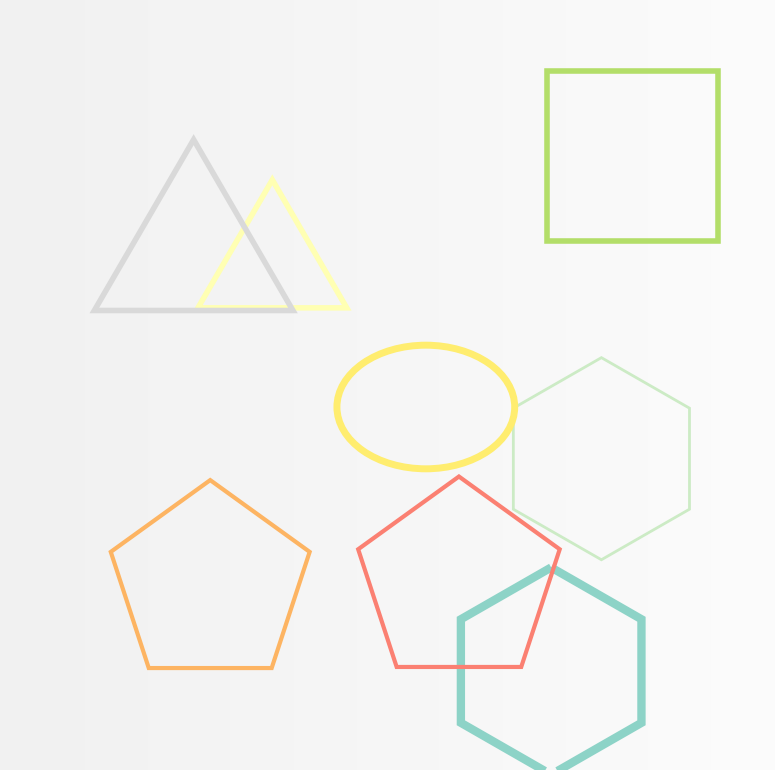[{"shape": "hexagon", "thickness": 3, "radius": 0.67, "center": [0.711, 0.129]}, {"shape": "triangle", "thickness": 2, "radius": 0.55, "center": [0.351, 0.656]}, {"shape": "pentagon", "thickness": 1.5, "radius": 0.68, "center": [0.592, 0.244]}, {"shape": "pentagon", "thickness": 1.5, "radius": 0.67, "center": [0.271, 0.242]}, {"shape": "square", "thickness": 2, "radius": 0.55, "center": [0.816, 0.797]}, {"shape": "triangle", "thickness": 2, "radius": 0.74, "center": [0.25, 0.671]}, {"shape": "hexagon", "thickness": 1, "radius": 0.66, "center": [0.776, 0.404]}, {"shape": "oval", "thickness": 2.5, "radius": 0.57, "center": [0.549, 0.471]}]